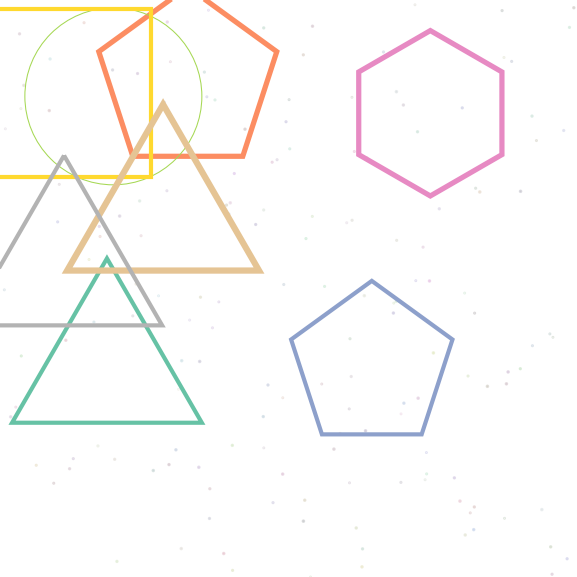[{"shape": "triangle", "thickness": 2, "radius": 0.95, "center": [0.185, 0.362]}, {"shape": "pentagon", "thickness": 2.5, "radius": 0.81, "center": [0.325, 0.86]}, {"shape": "pentagon", "thickness": 2, "radius": 0.73, "center": [0.644, 0.366]}, {"shape": "hexagon", "thickness": 2.5, "radius": 0.72, "center": [0.745, 0.803]}, {"shape": "circle", "thickness": 0.5, "radius": 0.77, "center": [0.196, 0.832]}, {"shape": "square", "thickness": 2, "radius": 0.73, "center": [0.115, 0.838]}, {"shape": "triangle", "thickness": 3, "radius": 0.96, "center": [0.282, 0.627]}, {"shape": "triangle", "thickness": 2, "radius": 0.98, "center": [0.111, 0.534]}]